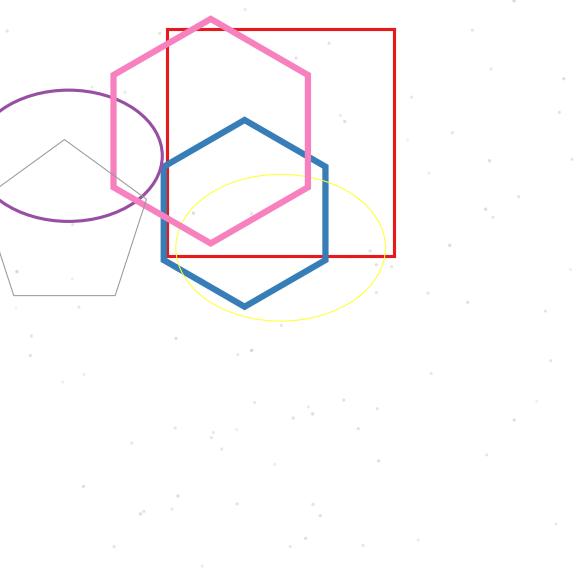[{"shape": "square", "thickness": 1.5, "radius": 0.98, "center": [0.485, 0.752]}, {"shape": "hexagon", "thickness": 3, "radius": 0.81, "center": [0.424, 0.63]}, {"shape": "oval", "thickness": 1.5, "radius": 0.81, "center": [0.119, 0.729]}, {"shape": "oval", "thickness": 0.5, "radius": 0.91, "center": [0.486, 0.57]}, {"shape": "hexagon", "thickness": 3, "radius": 0.97, "center": [0.365, 0.772]}, {"shape": "pentagon", "thickness": 0.5, "radius": 0.75, "center": [0.112, 0.608]}]